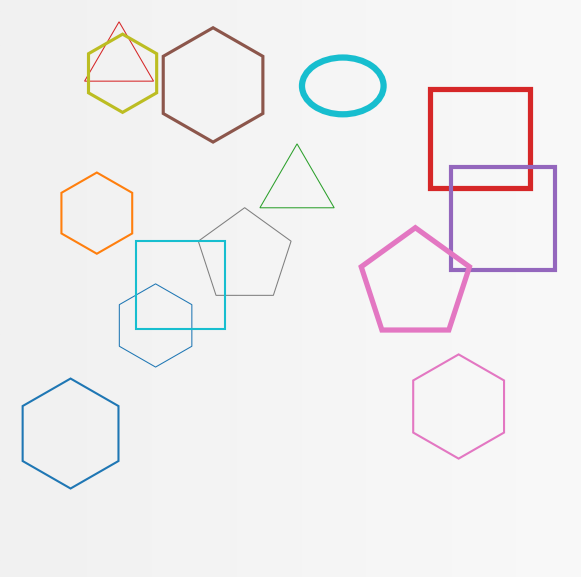[{"shape": "hexagon", "thickness": 1, "radius": 0.48, "center": [0.121, 0.248]}, {"shape": "hexagon", "thickness": 0.5, "radius": 0.36, "center": [0.268, 0.436]}, {"shape": "hexagon", "thickness": 1, "radius": 0.35, "center": [0.167, 0.63]}, {"shape": "triangle", "thickness": 0.5, "radius": 0.37, "center": [0.511, 0.676]}, {"shape": "triangle", "thickness": 0.5, "radius": 0.34, "center": [0.205, 0.893]}, {"shape": "square", "thickness": 2.5, "radius": 0.43, "center": [0.826, 0.759]}, {"shape": "square", "thickness": 2, "radius": 0.44, "center": [0.865, 0.621]}, {"shape": "hexagon", "thickness": 1.5, "radius": 0.49, "center": [0.367, 0.852]}, {"shape": "hexagon", "thickness": 1, "radius": 0.45, "center": [0.789, 0.295]}, {"shape": "pentagon", "thickness": 2.5, "radius": 0.49, "center": [0.715, 0.507]}, {"shape": "pentagon", "thickness": 0.5, "radius": 0.42, "center": [0.421, 0.556]}, {"shape": "hexagon", "thickness": 1.5, "radius": 0.34, "center": [0.211, 0.872]}, {"shape": "oval", "thickness": 3, "radius": 0.35, "center": [0.59, 0.85]}, {"shape": "square", "thickness": 1, "radius": 0.38, "center": [0.31, 0.506]}]